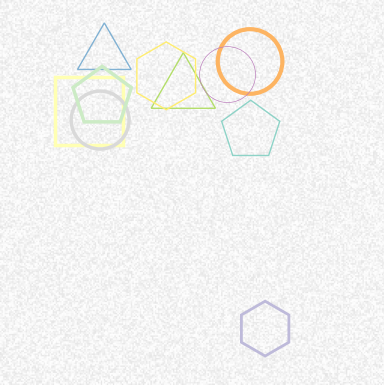[{"shape": "pentagon", "thickness": 1, "radius": 0.4, "center": [0.651, 0.66]}, {"shape": "square", "thickness": 2.5, "radius": 0.44, "center": [0.232, 0.711]}, {"shape": "hexagon", "thickness": 2, "radius": 0.36, "center": [0.689, 0.147]}, {"shape": "triangle", "thickness": 1, "radius": 0.4, "center": [0.271, 0.86]}, {"shape": "circle", "thickness": 3, "radius": 0.42, "center": [0.65, 0.84]}, {"shape": "triangle", "thickness": 1, "radius": 0.48, "center": [0.476, 0.767]}, {"shape": "circle", "thickness": 2.5, "radius": 0.38, "center": [0.26, 0.688]}, {"shape": "circle", "thickness": 0.5, "radius": 0.36, "center": [0.591, 0.806]}, {"shape": "pentagon", "thickness": 2.5, "radius": 0.4, "center": [0.265, 0.748]}, {"shape": "hexagon", "thickness": 1, "radius": 0.44, "center": [0.432, 0.803]}]